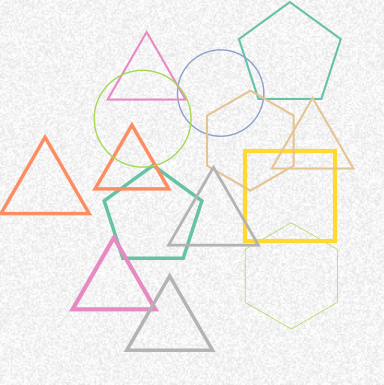[{"shape": "pentagon", "thickness": 2.5, "radius": 0.67, "center": [0.397, 0.437]}, {"shape": "pentagon", "thickness": 1.5, "radius": 0.7, "center": [0.753, 0.855]}, {"shape": "triangle", "thickness": 2.5, "radius": 0.66, "center": [0.117, 0.511]}, {"shape": "triangle", "thickness": 2.5, "radius": 0.55, "center": [0.343, 0.565]}, {"shape": "circle", "thickness": 1, "radius": 0.56, "center": [0.573, 0.758]}, {"shape": "triangle", "thickness": 3, "radius": 0.62, "center": [0.296, 0.259]}, {"shape": "triangle", "thickness": 1.5, "radius": 0.58, "center": [0.381, 0.8]}, {"shape": "circle", "thickness": 1, "radius": 0.63, "center": [0.37, 0.692]}, {"shape": "hexagon", "thickness": 0.5, "radius": 0.69, "center": [0.757, 0.283]}, {"shape": "square", "thickness": 3, "radius": 0.59, "center": [0.754, 0.491]}, {"shape": "hexagon", "thickness": 1.5, "radius": 0.65, "center": [0.65, 0.635]}, {"shape": "triangle", "thickness": 1.5, "radius": 0.61, "center": [0.812, 0.623]}, {"shape": "triangle", "thickness": 2, "radius": 0.67, "center": [0.555, 0.431]}, {"shape": "triangle", "thickness": 2.5, "radius": 0.64, "center": [0.441, 0.155]}]